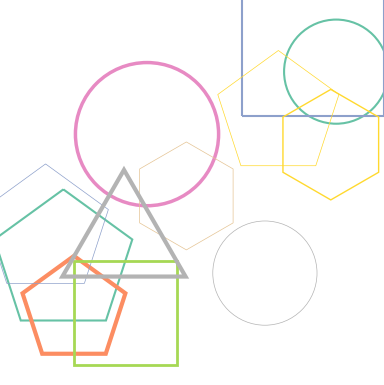[{"shape": "pentagon", "thickness": 1.5, "radius": 0.94, "center": [0.165, 0.32]}, {"shape": "circle", "thickness": 1.5, "radius": 0.68, "center": [0.873, 0.814]}, {"shape": "pentagon", "thickness": 3, "radius": 0.7, "center": [0.192, 0.195]}, {"shape": "square", "thickness": 1.5, "radius": 0.92, "center": [0.812, 0.883]}, {"shape": "pentagon", "thickness": 0.5, "radius": 0.86, "center": [0.118, 0.403]}, {"shape": "circle", "thickness": 2.5, "radius": 0.93, "center": [0.382, 0.652]}, {"shape": "square", "thickness": 2, "radius": 0.67, "center": [0.326, 0.188]}, {"shape": "hexagon", "thickness": 1, "radius": 0.72, "center": [0.859, 0.624]}, {"shape": "pentagon", "thickness": 0.5, "radius": 0.83, "center": [0.723, 0.703]}, {"shape": "hexagon", "thickness": 0.5, "radius": 0.7, "center": [0.484, 0.491]}, {"shape": "triangle", "thickness": 3, "radius": 0.92, "center": [0.322, 0.374]}, {"shape": "circle", "thickness": 0.5, "radius": 0.68, "center": [0.688, 0.291]}]